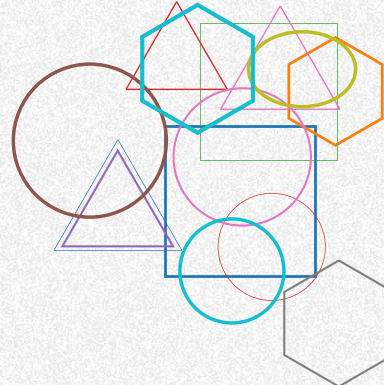[{"shape": "square", "thickness": 2, "radius": 0.98, "center": [0.624, 0.478]}, {"shape": "triangle", "thickness": 0.5, "radius": 0.96, "center": [0.306, 0.446]}, {"shape": "hexagon", "thickness": 2, "radius": 0.7, "center": [0.871, 0.763]}, {"shape": "square", "thickness": 0.5, "radius": 0.89, "center": [0.697, 0.762]}, {"shape": "circle", "thickness": 0.5, "radius": 0.7, "center": [0.706, 0.359]}, {"shape": "triangle", "thickness": 1, "radius": 0.76, "center": [0.459, 0.844]}, {"shape": "triangle", "thickness": 1.5, "radius": 0.83, "center": [0.306, 0.443]}, {"shape": "circle", "thickness": 2.5, "radius": 0.99, "center": [0.233, 0.635]}, {"shape": "circle", "thickness": 1.5, "radius": 0.89, "center": [0.629, 0.592]}, {"shape": "triangle", "thickness": 1, "radius": 0.89, "center": [0.728, 0.806]}, {"shape": "hexagon", "thickness": 1.5, "radius": 0.82, "center": [0.88, 0.16]}, {"shape": "oval", "thickness": 2.5, "radius": 0.7, "center": [0.785, 0.82]}, {"shape": "circle", "thickness": 2.5, "radius": 0.68, "center": [0.602, 0.296]}, {"shape": "hexagon", "thickness": 3, "radius": 0.83, "center": [0.513, 0.821]}]